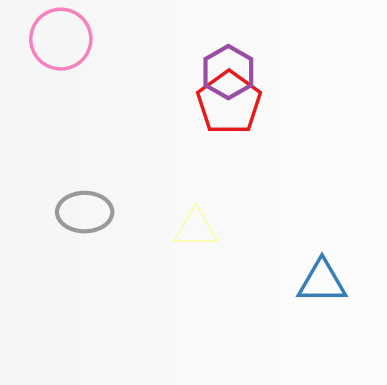[{"shape": "pentagon", "thickness": 2.5, "radius": 0.43, "center": [0.591, 0.733]}, {"shape": "triangle", "thickness": 2.5, "radius": 0.35, "center": [0.831, 0.268]}, {"shape": "hexagon", "thickness": 3, "radius": 0.34, "center": [0.589, 0.813]}, {"shape": "triangle", "thickness": 0.5, "radius": 0.32, "center": [0.505, 0.406]}, {"shape": "circle", "thickness": 2.5, "radius": 0.39, "center": [0.157, 0.898]}, {"shape": "oval", "thickness": 3, "radius": 0.36, "center": [0.218, 0.449]}]